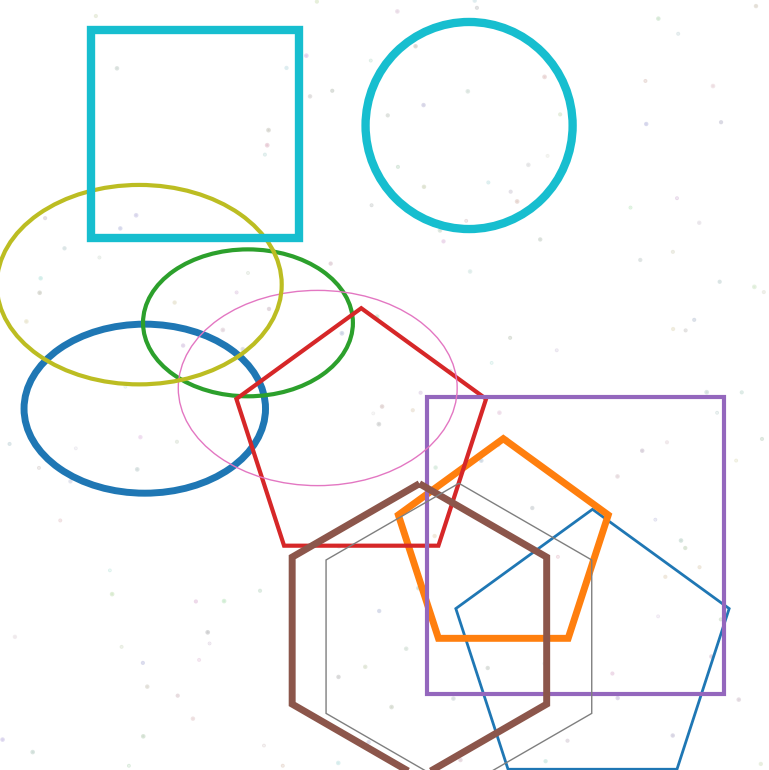[{"shape": "pentagon", "thickness": 1, "radius": 0.93, "center": [0.769, 0.152]}, {"shape": "oval", "thickness": 2.5, "radius": 0.78, "center": [0.188, 0.469]}, {"shape": "pentagon", "thickness": 2.5, "radius": 0.72, "center": [0.654, 0.287]}, {"shape": "oval", "thickness": 1.5, "radius": 0.68, "center": [0.322, 0.581]}, {"shape": "pentagon", "thickness": 1.5, "radius": 0.85, "center": [0.469, 0.429]}, {"shape": "square", "thickness": 1.5, "radius": 0.96, "center": [0.747, 0.292]}, {"shape": "hexagon", "thickness": 2.5, "radius": 0.95, "center": [0.545, 0.181]}, {"shape": "oval", "thickness": 0.5, "radius": 0.91, "center": [0.413, 0.496]}, {"shape": "hexagon", "thickness": 0.5, "radius": 1.0, "center": [0.596, 0.173]}, {"shape": "oval", "thickness": 1.5, "radius": 0.93, "center": [0.181, 0.63]}, {"shape": "square", "thickness": 3, "radius": 0.68, "center": [0.254, 0.826]}, {"shape": "circle", "thickness": 3, "radius": 0.67, "center": [0.609, 0.837]}]